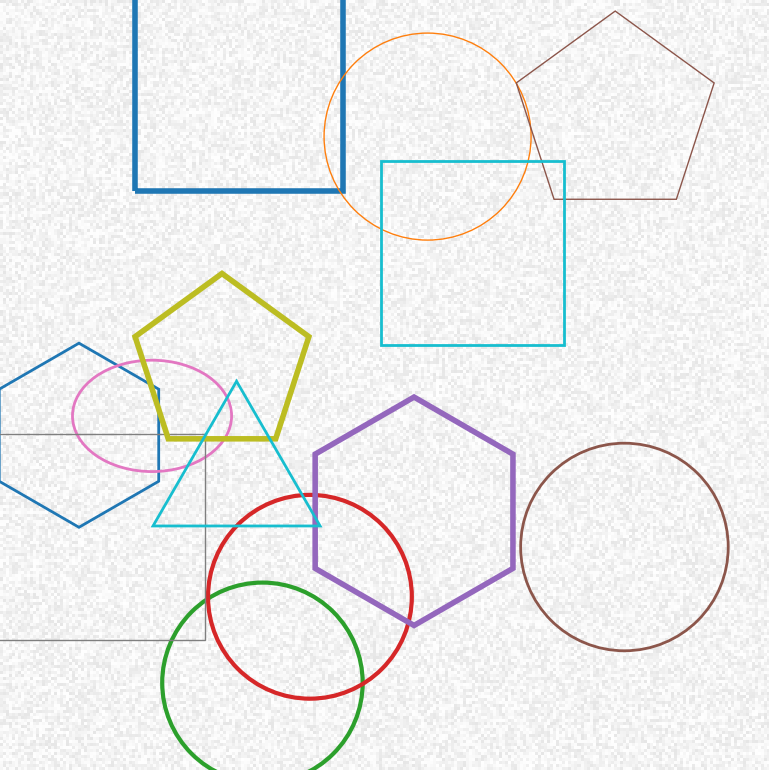[{"shape": "square", "thickness": 2, "radius": 0.67, "center": [0.31, 0.887]}, {"shape": "hexagon", "thickness": 1, "radius": 0.6, "center": [0.103, 0.435]}, {"shape": "circle", "thickness": 0.5, "radius": 0.67, "center": [0.555, 0.823]}, {"shape": "circle", "thickness": 1.5, "radius": 0.65, "center": [0.341, 0.113]}, {"shape": "circle", "thickness": 1.5, "radius": 0.66, "center": [0.402, 0.225]}, {"shape": "hexagon", "thickness": 2, "radius": 0.74, "center": [0.538, 0.336]}, {"shape": "circle", "thickness": 1, "radius": 0.67, "center": [0.811, 0.29]}, {"shape": "pentagon", "thickness": 0.5, "radius": 0.68, "center": [0.799, 0.851]}, {"shape": "oval", "thickness": 1, "radius": 0.52, "center": [0.197, 0.46]}, {"shape": "square", "thickness": 0.5, "radius": 0.67, "center": [0.132, 0.302]}, {"shape": "pentagon", "thickness": 2, "radius": 0.59, "center": [0.288, 0.526]}, {"shape": "triangle", "thickness": 1, "radius": 0.63, "center": [0.307, 0.38]}, {"shape": "square", "thickness": 1, "radius": 0.6, "center": [0.614, 0.671]}]